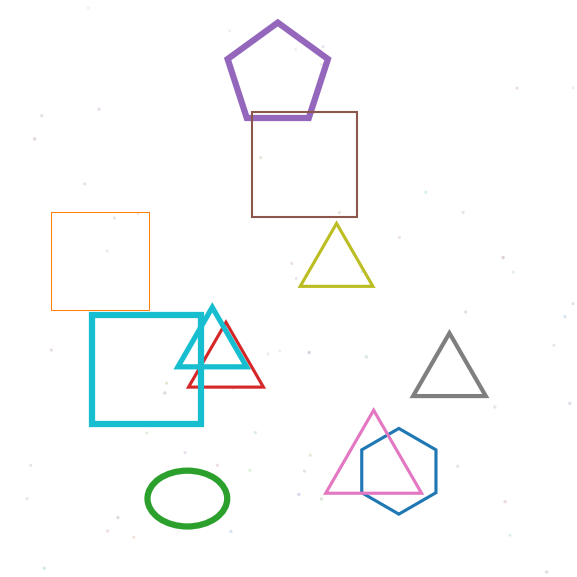[{"shape": "hexagon", "thickness": 1.5, "radius": 0.37, "center": [0.691, 0.183]}, {"shape": "square", "thickness": 0.5, "radius": 0.42, "center": [0.173, 0.548]}, {"shape": "oval", "thickness": 3, "radius": 0.35, "center": [0.324, 0.136]}, {"shape": "triangle", "thickness": 1.5, "radius": 0.37, "center": [0.391, 0.366]}, {"shape": "pentagon", "thickness": 3, "radius": 0.46, "center": [0.481, 0.869]}, {"shape": "square", "thickness": 1, "radius": 0.46, "center": [0.527, 0.715]}, {"shape": "triangle", "thickness": 1.5, "radius": 0.48, "center": [0.647, 0.193]}, {"shape": "triangle", "thickness": 2, "radius": 0.36, "center": [0.778, 0.35]}, {"shape": "triangle", "thickness": 1.5, "radius": 0.36, "center": [0.583, 0.54]}, {"shape": "triangle", "thickness": 2.5, "radius": 0.34, "center": [0.368, 0.398]}, {"shape": "square", "thickness": 3, "radius": 0.47, "center": [0.254, 0.36]}]